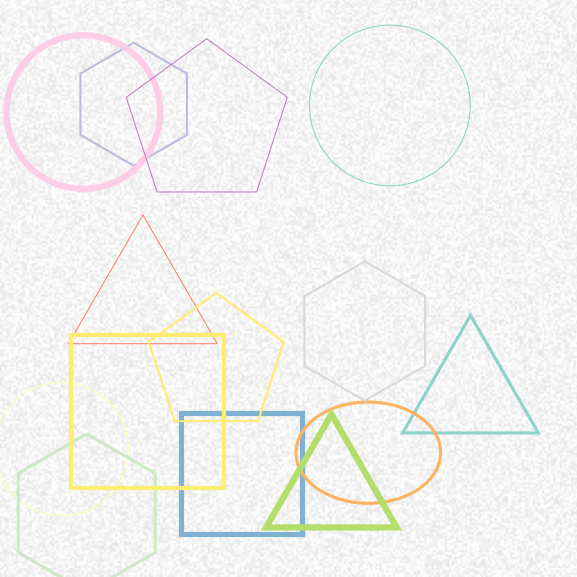[{"shape": "circle", "thickness": 0.5, "radius": 0.7, "center": [0.675, 0.817]}, {"shape": "triangle", "thickness": 1.5, "radius": 0.68, "center": [0.815, 0.317]}, {"shape": "circle", "thickness": 0.5, "radius": 0.58, "center": [0.106, 0.222]}, {"shape": "hexagon", "thickness": 1, "radius": 0.53, "center": [0.231, 0.819]}, {"shape": "triangle", "thickness": 0.5, "radius": 0.74, "center": [0.247, 0.478]}, {"shape": "square", "thickness": 2.5, "radius": 0.52, "center": [0.419, 0.179]}, {"shape": "oval", "thickness": 1.5, "radius": 0.63, "center": [0.638, 0.215]}, {"shape": "triangle", "thickness": 3, "radius": 0.65, "center": [0.574, 0.151]}, {"shape": "circle", "thickness": 3, "radius": 0.66, "center": [0.144, 0.805]}, {"shape": "hexagon", "thickness": 1, "radius": 0.6, "center": [0.632, 0.426]}, {"shape": "pentagon", "thickness": 0.5, "radius": 0.73, "center": [0.358, 0.785]}, {"shape": "hexagon", "thickness": 1.5, "radius": 0.68, "center": [0.15, 0.111]}, {"shape": "square", "thickness": 2, "radius": 0.66, "center": [0.255, 0.286]}, {"shape": "pentagon", "thickness": 1, "radius": 0.61, "center": [0.375, 0.369]}]